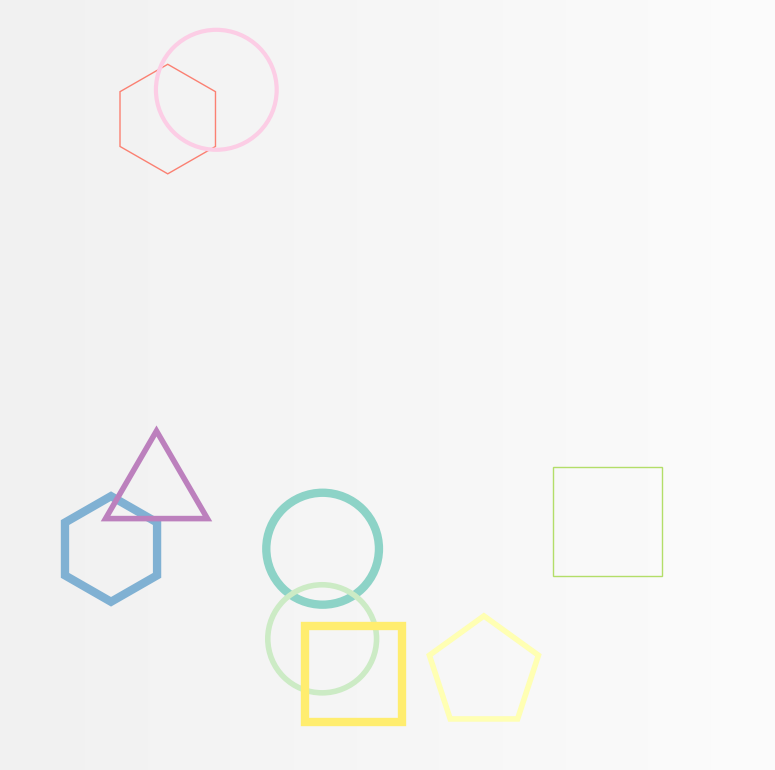[{"shape": "circle", "thickness": 3, "radius": 0.36, "center": [0.416, 0.287]}, {"shape": "pentagon", "thickness": 2, "radius": 0.37, "center": [0.624, 0.126]}, {"shape": "hexagon", "thickness": 0.5, "radius": 0.36, "center": [0.216, 0.845]}, {"shape": "hexagon", "thickness": 3, "radius": 0.34, "center": [0.143, 0.287]}, {"shape": "square", "thickness": 0.5, "radius": 0.35, "center": [0.784, 0.323]}, {"shape": "circle", "thickness": 1.5, "radius": 0.39, "center": [0.279, 0.883]}, {"shape": "triangle", "thickness": 2, "radius": 0.38, "center": [0.202, 0.364]}, {"shape": "circle", "thickness": 2, "radius": 0.35, "center": [0.416, 0.17]}, {"shape": "square", "thickness": 3, "radius": 0.31, "center": [0.456, 0.125]}]